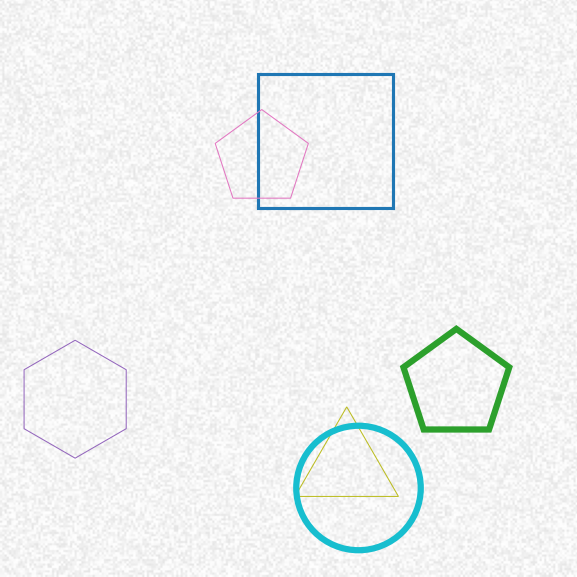[{"shape": "square", "thickness": 1.5, "radius": 0.58, "center": [0.564, 0.755]}, {"shape": "pentagon", "thickness": 3, "radius": 0.48, "center": [0.79, 0.333]}, {"shape": "hexagon", "thickness": 0.5, "radius": 0.51, "center": [0.13, 0.308]}, {"shape": "pentagon", "thickness": 0.5, "radius": 0.42, "center": [0.453, 0.725]}, {"shape": "triangle", "thickness": 0.5, "radius": 0.52, "center": [0.6, 0.191]}, {"shape": "circle", "thickness": 3, "radius": 0.54, "center": [0.621, 0.154]}]